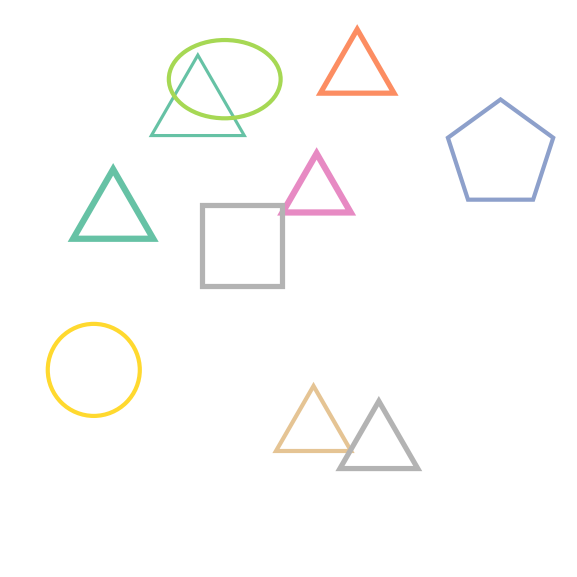[{"shape": "triangle", "thickness": 1.5, "radius": 0.46, "center": [0.343, 0.811]}, {"shape": "triangle", "thickness": 3, "radius": 0.4, "center": [0.196, 0.626]}, {"shape": "triangle", "thickness": 2.5, "radius": 0.37, "center": [0.619, 0.875]}, {"shape": "pentagon", "thickness": 2, "radius": 0.48, "center": [0.867, 0.731]}, {"shape": "triangle", "thickness": 3, "radius": 0.34, "center": [0.548, 0.665]}, {"shape": "oval", "thickness": 2, "radius": 0.48, "center": [0.389, 0.862]}, {"shape": "circle", "thickness": 2, "radius": 0.4, "center": [0.162, 0.359]}, {"shape": "triangle", "thickness": 2, "radius": 0.38, "center": [0.543, 0.256]}, {"shape": "triangle", "thickness": 2.5, "radius": 0.39, "center": [0.656, 0.227]}, {"shape": "square", "thickness": 2.5, "radius": 0.35, "center": [0.419, 0.574]}]